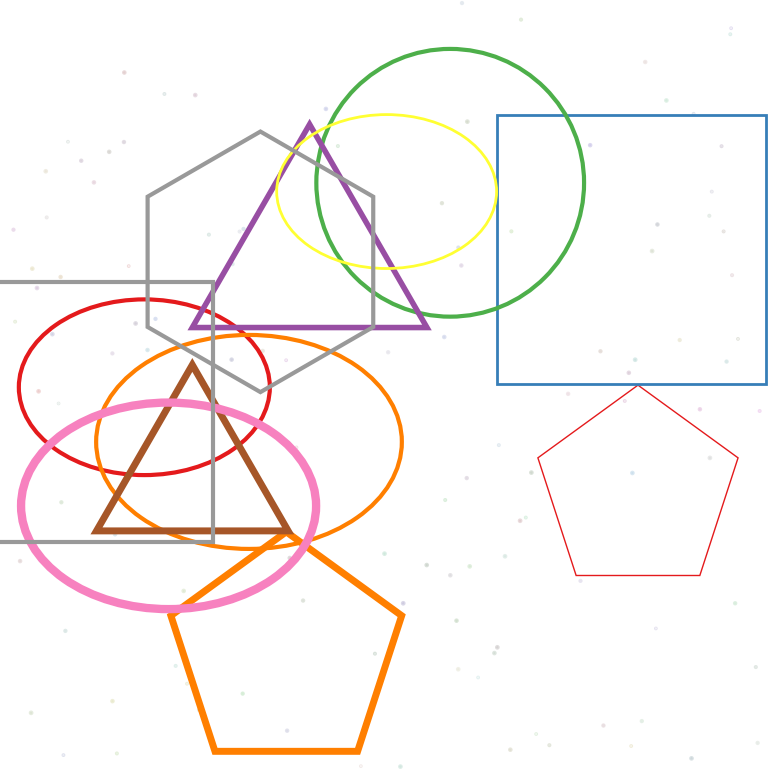[{"shape": "pentagon", "thickness": 0.5, "radius": 0.68, "center": [0.829, 0.363]}, {"shape": "oval", "thickness": 1.5, "radius": 0.81, "center": [0.187, 0.497]}, {"shape": "square", "thickness": 1, "radius": 0.87, "center": [0.82, 0.676]}, {"shape": "circle", "thickness": 1.5, "radius": 0.87, "center": [0.585, 0.763]}, {"shape": "triangle", "thickness": 2, "radius": 0.88, "center": [0.402, 0.663]}, {"shape": "oval", "thickness": 1.5, "radius": 0.99, "center": [0.323, 0.426]}, {"shape": "pentagon", "thickness": 2.5, "radius": 0.79, "center": [0.372, 0.152]}, {"shape": "oval", "thickness": 1, "radius": 0.71, "center": [0.502, 0.751]}, {"shape": "triangle", "thickness": 2.5, "radius": 0.72, "center": [0.25, 0.382]}, {"shape": "oval", "thickness": 3, "radius": 0.96, "center": [0.219, 0.343]}, {"shape": "square", "thickness": 1.5, "radius": 0.85, "center": [0.108, 0.465]}, {"shape": "hexagon", "thickness": 1.5, "radius": 0.85, "center": [0.338, 0.66]}]